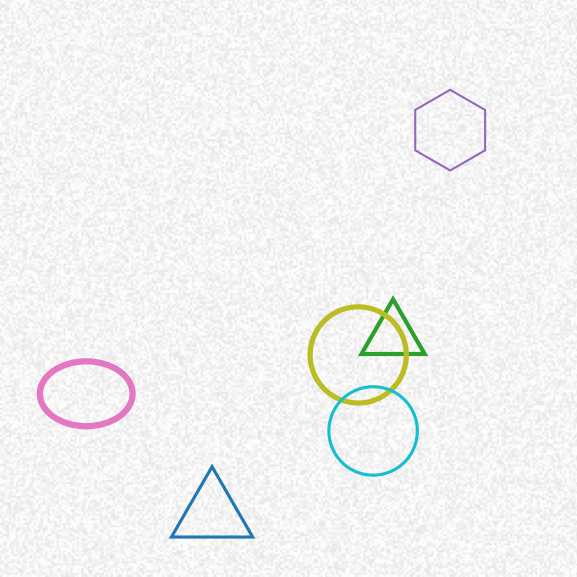[{"shape": "triangle", "thickness": 1.5, "radius": 0.41, "center": [0.367, 0.11]}, {"shape": "triangle", "thickness": 2, "radius": 0.32, "center": [0.681, 0.418]}, {"shape": "hexagon", "thickness": 1, "radius": 0.35, "center": [0.78, 0.774]}, {"shape": "oval", "thickness": 3, "radius": 0.4, "center": [0.149, 0.317]}, {"shape": "circle", "thickness": 2.5, "radius": 0.42, "center": [0.62, 0.385]}, {"shape": "circle", "thickness": 1.5, "radius": 0.38, "center": [0.646, 0.253]}]